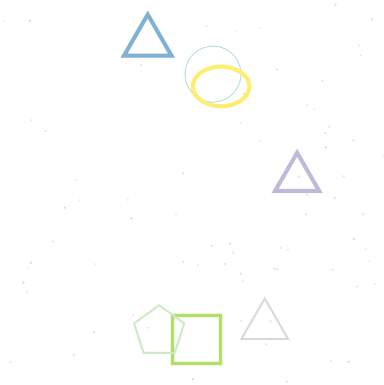[{"shape": "circle", "thickness": 0.5, "radius": 0.36, "center": [0.553, 0.807]}, {"shape": "triangle", "thickness": 3, "radius": 0.33, "center": [0.772, 0.537]}, {"shape": "triangle", "thickness": 3, "radius": 0.36, "center": [0.384, 0.891]}, {"shape": "square", "thickness": 2.5, "radius": 0.31, "center": [0.508, 0.12]}, {"shape": "triangle", "thickness": 1.5, "radius": 0.35, "center": [0.688, 0.155]}, {"shape": "pentagon", "thickness": 1.5, "radius": 0.34, "center": [0.413, 0.139]}, {"shape": "oval", "thickness": 3, "radius": 0.37, "center": [0.574, 0.775]}]